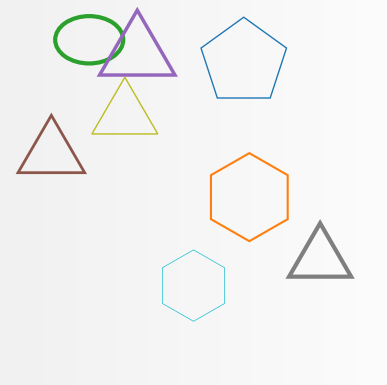[{"shape": "pentagon", "thickness": 1, "radius": 0.58, "center": [0.629, 0.839]}, {"shape": "hexagon", "thickness": 1.5, "radius": 0.57, "center": [0.643, 0.488]}, {"shape": "oval", "thickness": 3, "radius": 0.44, "center": [0.23, 0.897]}, {"shape": "triangle", "thickness": 2.5, "radius": 0.56, "center": [0.354, 0.861]}, {"shape": "triangle", "thickness": 2, "radius": 0.5, "center": [0.133, 0.601]}, {"shape": "triangle", "thickness": 3, "radius": 0.46, "center": [0.826, 0.328]}, {"shape": "triangle", "thickness": 1, "radius": 0.49, "center": [0.322, 0.701]}, {"shape": "hexagon", "thickness": 0.5, "radius": 0.46, "center": [0.499, 0.258]}]